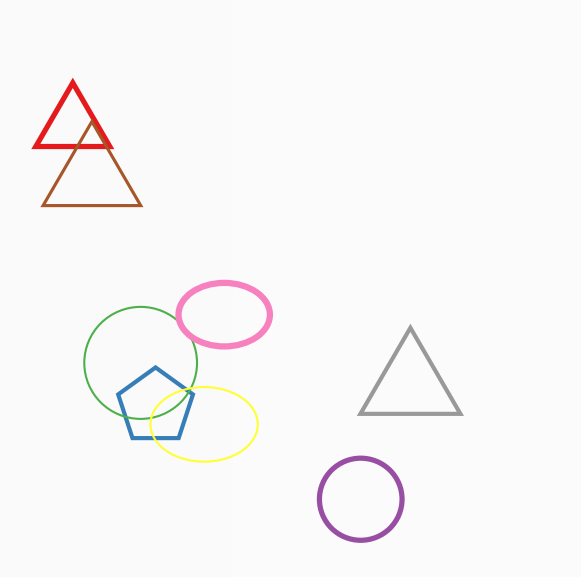[{"shape": "triangle", "thickness": 2.5, "radius": 0.37, "center": [0.125, 0.782]}, {"shape": "pentagon", "thickness": 2, "radius": 0.34, "center": [0.268, 0.295]}, {"shape": "circle", "thickness": 1, "radius": 0.48, "center": [0.242, 0.371]}, {"shape": "circle", "thickness": 2.5, "radius": 0.36, "center": [0.621, 0.135]}, {"shape": "oval", "thickness": 1, "radius": 0.46, "center": [0.351, 0.264]}, {"shape": "triangle", "thickness": 1.5, "radius": 0.48, "center": [0.158, 0.692]}, {"shape": "oval", "thickness": 3, "radius": 0.39, "center": [0.386, 0.454]}, {"shape": "triangle", "thickness": 2, "radius": 0.5, "center": [0.706, 0.332]}]